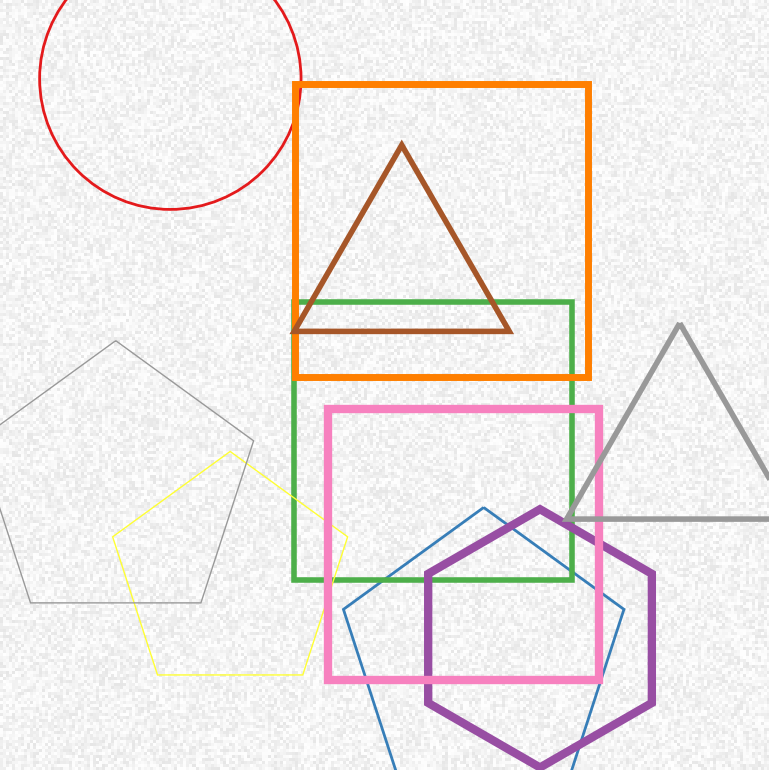[{"shape": "circle", "thickness": 1, "radius": 0.85, "center": [0.221, 0.898]}, {"shape": "pentagon", "thickness": 1, "radius": 0.96, "center": [0.628, 0.149]}, {"shape": "square", "thickness": 2, "radius": 0.9, "center": [0.563, 0.428]}, {"shape": "hexagon", "thickness": 3, "radius": 0.84, "center": [0.701, 0.171]}, {"shape": "square", "thickness": 2.5, "radius": 0.95, "center": [0.574, 0.701]}, {"shape": "pentagon", "thickness": 0.5, "radius": 0.8, "center": [0.299, 0.253]}, {"shape": "triangle", "thickness": 2, "radius": 0.81, "center": [0.522, 0.65]}, {"shape": "square", "thickness": 3, "radius": 0.88, "center": [0.602, 0.293]}, {"shape": "triangle", "thickness": 2, "radius": 0.85, "center": [0.883, 0.411]}, {"shape": "pentagon", "thickness": 0.5, "radius": 0.94, "center": [0.15, 0.369]}]